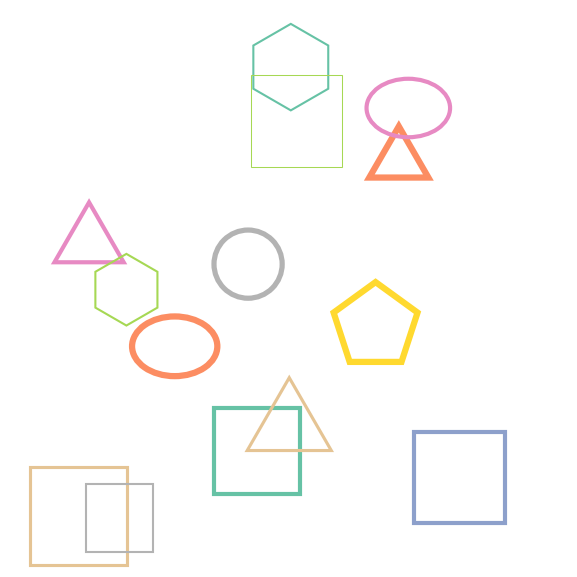[{"shape": "square", "thickness": 2, "radius": 0.37, "center": [0.444, 0.218]}, {"shape": "hexagon", "thickness": 1, "radius": 0.37, "center": [0.504, 0.883]}, {"shape": "oval", "thickness": 3, "radius": 0.37, "center": [0.303, 0.399]}, {"shape": "triangle", "thickness": 3, "radius": 0.3, "center": [0.691, 0.721]}, {"shape": "square", "thickness": 2, "radius": 0.4, "center": [0.796, 0.172]}, {"shape": "triangle", "thickness": 2, "radius": 0.35, "center": [0.154, 0.58]}, {"shape": "oval", "thickness": 2, "radius": 0.36, "center": [0.707, 0.812]}, {"shape": "hexagon", "thickness": 1, "radius": 0.31, "center": [0.219, 0.497]}, {"shape": "square", "thickness": 0.5, "radius": 0.4, "center": [0.513, 0.79]}, {"shape": "pentagon", "thickness": 3, "radius": 0.38, "center": [0.65, 0.434]}, {"shape": "square", "thickness": 1.5, "radius": 0.42, "center": [0.136, 0.106]}, {"shape": "triangle", "thickness": 1.5, "radius": 0.42, "center": [0.501, 0.261]}, {"shape": "circle", "thickness": 2.5, "radius": 0.3, "center": [0.43, 0.542]}, {"shape": "square", "thickness": 1, "radius": 0.29, "center": [0.207, 0.102]}]